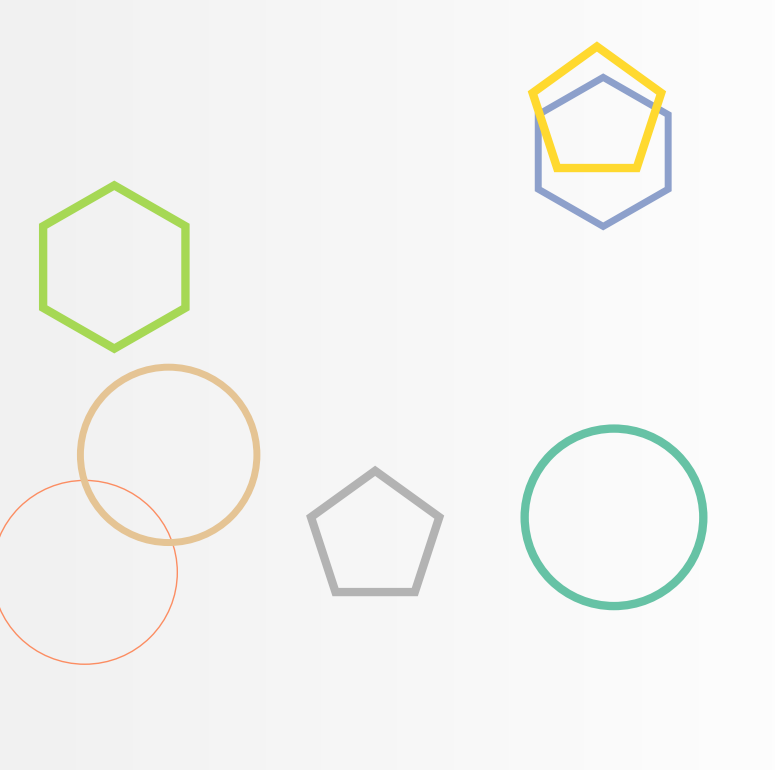[{"shape": "circle", "thickness": 3, "radius": 0.58, "center": [0.792, 0.328]}, {"shape": "circle", "thickness": 0.5, "radius": 0.6, "center": [0.109, 0.257]}, {"shape": "hexagon", "thickness": 2.5, "radius": 0.48, "center": [0.778, 0.803]}, {"shape": "hexagon", "thickness": 3, "radius": 0.53, "center": [0.147, 0.653]}, {"shape": "pentagon", "thickness": 3, "radius": 0.44, "center": [0.77, 0.852]}, {"shape": "circle", "thickness": 2.5, "radius": 0.57, "center": [0.218, 0.409]}, {"shape": "pentagon", "thickness": 3, "radius": 0.44, "center": [0.484, 0.302]}]